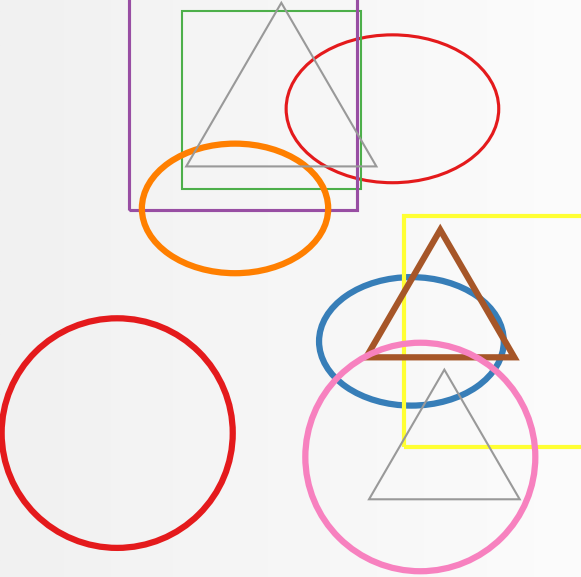[{"shape": "circle", "thickness": 3, "radius": 0.99, "center": [0.202, 0.249]}, {"shape": "oval", "thickness": 1.5, "radius": 0.91, "center": [0.675, 0.811]}, {"shape": "oval", "thickness": 3, "radius": 0.79, "center": [0.708, 0.408]}, {"shape": "square", "thickness": 1, "radius": 0.77, "center": [0.467, 0.826]}, {"shape": "square", "thickness": 1.5, "radius": 0.98, "center": [0.418, 0.833]}, {"shape": "oval", "thickness": 3, "radius": 0.8, "center": [0.404, 0.638]}, {"shape": "square", "thickness": 2, "radius": 1.0, "center": [0.895, 0.425]}, {"shape": "triangle", "thickness": 3, "radius": 0.74, "center": [0.757, 0.454]}, {"shape": "circle", "thickness": 3, "radius": 0.99, "center": [0.723, 0.208]}, {"shape": "triangle", "thickness": 1, "radius": 0.75, "center": [0.764, 0.209]}, {"shape": "triangle", "thickness": 1, "radius": 0.94, "center": [0.484, 0.805]}]